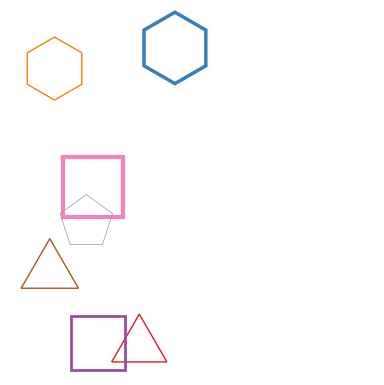[{"shape": "triangle", "thickness": 1, "radius": 0.41, "center": [0.362, 0.101]}, {"shape": "hexagon", "thickness": 2.5, "radius": 0.46, "center": [0.454, 0.875]}, {"shape": "square", "thickness": 2, "radius": 0.35, "center": [0.254, 0.109]}, {"shape": "hexagon", "thickness": 1, "radius": 0.41, "center": [0.142, 0.822]}, {"shape": "triangle", "thickness": 1, "radius": 0.43, "center": [0.129, 0.294]}, {"shape": "square", "thickness": 3, "radius": 0.39, "center": [0.243, 0.513]}, {"shape": "pentagon", "thickness": 0.5, "radius": 0.36, "center": [0.224, 0.423]}]